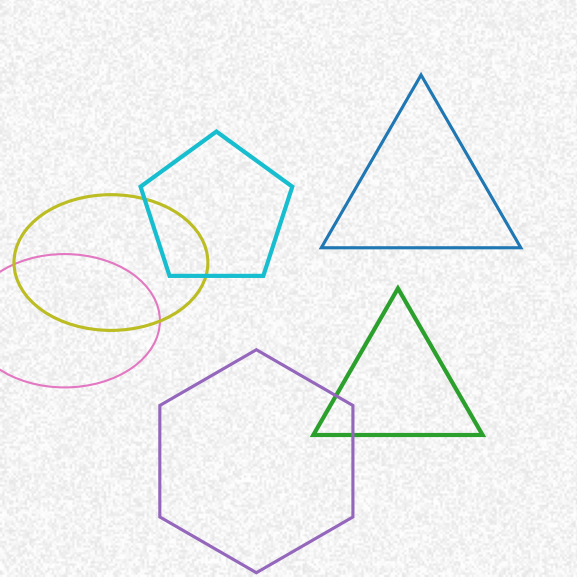[{"shape": "triangle", "thickness": 1.5, "radius": 1.0, "center": [0.729, 0.67]}, {"shape": "triangle", "thickness": 2, "radius": 0.85, "center": [0.689, 0.331]}, {"shape": "hexagon", "thickness": 1.5, "radius": 0.97, "center": [0.444, 0.2]}, {"shape": "oval", "thickness": 1, "radius": 0.82, "center": [0.112, 0.444]}, {"shape": "oval", "thickness": 1.5, "radius": 0.84, "center": [0.192, 0.545]}, {"shape": "pentagon", "thickness": 2, "radius": 0.69, "center": [0.375, 0.633]}]